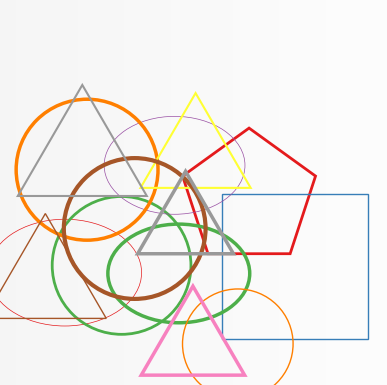[{"shape": "pentagon", "thickness": 2, "radius": 0.9, "center": [0.643, 0.487]}, {"shape": "oval", "thickness": 0.5, "radius": 0.99, "center": [0.167, 0.292]}, {"shape": "square", "thickness": 1, "radius": 0.94, "center": [0.762, 0.307]}, {"shape": "oval", "thickness": 2.5, "radius": 0.92, "center": [0.461, 0.29]}, {"shape": "circle", "thickness": 2, "radius": 0.9, "center": [0.314, 0.311]}, {"shape": "oval", "thickness": 0.5, "radius": 0.91, "center": [0.451, 0.571]}, {"shape": "circle", "thickness": 1, "radius": 0.71, "center": [0.614, 0.107]}, {"shape": "circle", "thickness": 2.5, "radius": 0.92, "center": [0.225, 0.559]}, {"shape": "triangle", "thickness": 1.5, "radius": 0.82, "center": [0.505, 0.594]}, {"shape": "circle", "thickness": 3, "radius": 0.91, "center": [0.348, 0.406]}, {"shape": "triangle", "thickness": 1, "radius": 0.91, "center": [0.117, 0.264]}, {"shape": "triangle", "thickness": 2.5, "radius": 0.77, "center": [0.498, 0.103]}, {"shape": "triangle", "thickness": 1.5, "radius": 0.96, "center": [0.212, 0.587]}, {"shape": "triangle", "thickness": 2.5, "radius": 0.71, "center": [0.479, 0.412]}]